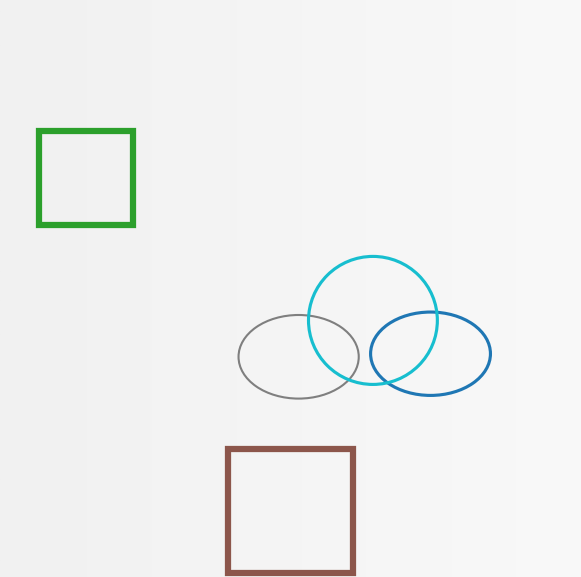[{"shape": "oval", "thickness": 1.5, "radius": 0.52, "center": [0.741, 0.387]}, {"shape": "square", "thickness": 3, "radius": 0.4, "center": [0.148, 0.691]}, {"shape": "square", "thickness": 3, "radius": 0.54, "center": [0.5, 0.114]}, {"shape": "oval", "thickness": 1, "radius": 0.52, "center": [0.514, 0.381]}, {"shape": "circle", "thickness": 1.5, "radius": 0.55, "center": [0.642, 0.444]}]